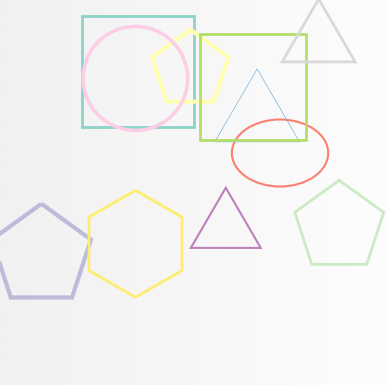[{"shape": "square", "thickness": 2, "radius": 0.73, "center": [0.357, 0.815]}, {"shape": "pentagon", "thickness": 3, "radius": 0.52, "center": [0.491, 0.82]}, {"shape": "pentagon", "thickness": 3, "radius": 0.67, "center": [0.107, 0.336]}, {"shape": "oval", "thickness": 1.5, "radius": 0.62, "center": [0.723, 0.603]}, {"shape": "triangle", "thickness": 0.5, "radius": 0.63, "center": [0.664, 0.695]}, {"shape": "square", "thickness": 2, "radius": 0.69, "center": [0.653, 0.775]}, {"shape": "circle", "thickness": 2.5, "radius": 0.68, "center": [0.349, 0.796]}, {"shape": "triangle", "thickness": 2, "radius": 0.54, "center": [0.822, 0.894]}, {"shape": "triangle", "thickness": 1.5, "radius": 0.52, "center": [0.583, 0.408]}, {"shape": "pentagon", "thickness": 2, "radius": 0.6, "center": [0.875, 0.411]}, {"shape": "hexagon", "thickness": 2, "radius": 0.69, "center": [0.35, 0.367]}]